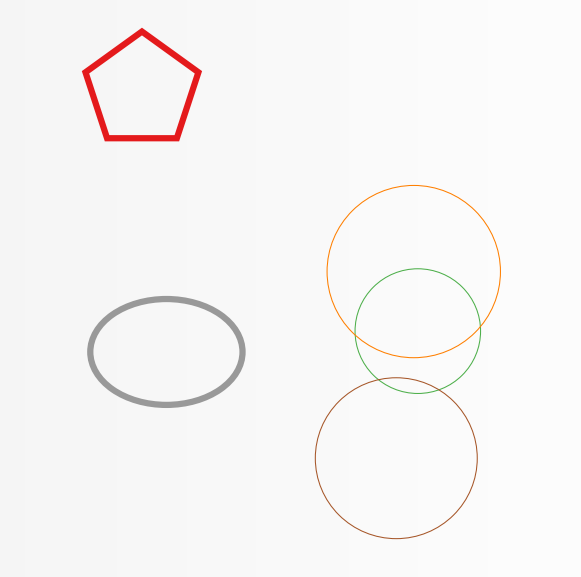[{"shape": "pentagon", "thickness": 3, "radius": 0.51, "center": [0.244, 0.842]}, {"shape": "circle", "thickness": 0.5, "radius": 0.54, "center": [0.719, 0.426]}, {"shape": "circle", "thickness": 0.5, "radius": 0.75, "center": [0.712, 0.529]}, {"shape": "circle", "thickness": 0.5, "radius": 0.7, "center": [0.682, 0.206]}, {"shape": "oval", "thickness": 3, "radius": 0.65, "center": [0.286, 0.39]}]